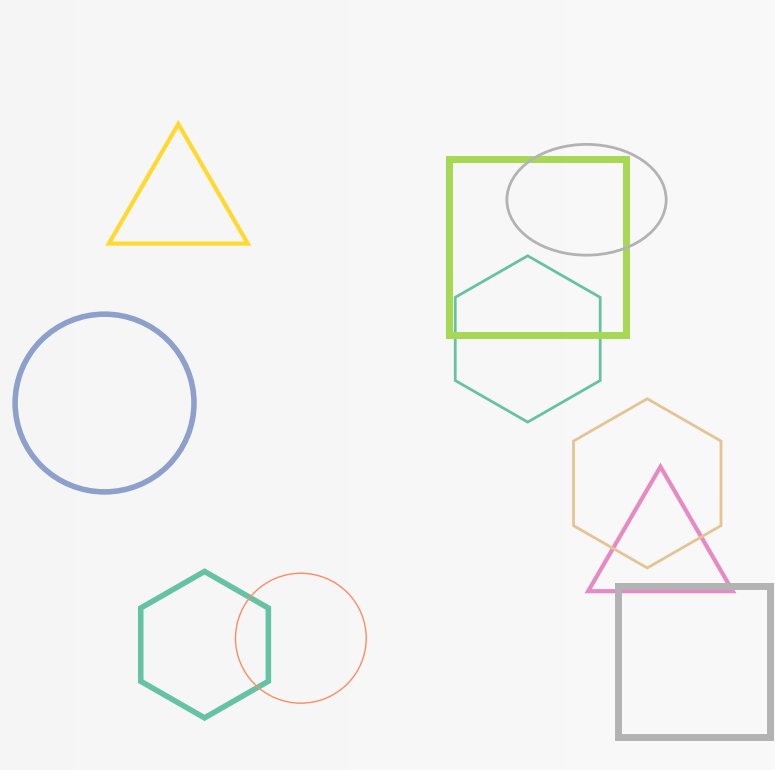[{"shape": "hexagon", "thickness": 1, "radius": 0.54, "center": [0.681, 0.56]}, {"shape": "hexagon", "thickness": 2, "radius": 0.48, "center": [0.264, 0.163]}, {"shape": "circle", "thickness": 0.5, "radius": 0.42, "center": [0.388, 0.171]}, {"shape": "circle", "thickness": 2, "radius": 0.58, "center": [0.135, 0.477]}, {"shape": "triangle", "thickness": 1.5, "radius": 0.54, "center": [0.852, 0.286]}, {"shape": "square", "thickness": 2.5, "radius": 0.57, "center": [0.693, 0.679]}, {"shape": "triangle", "thickness": 1.5, "radius": 0.52, "center": [0.23, 0.735]}, {"shape": "hexagon", "thickness": 1, "radius": 0.55, "center": [0.835, 0.372]}, {"shape": "oval", "thickness": 1, "radius": 0.51, "center": [0.757, 0.741]}, {"shape": "square", "thickness": 2.5, "radius": 0.49, "center": [0.895, 0.141]}]